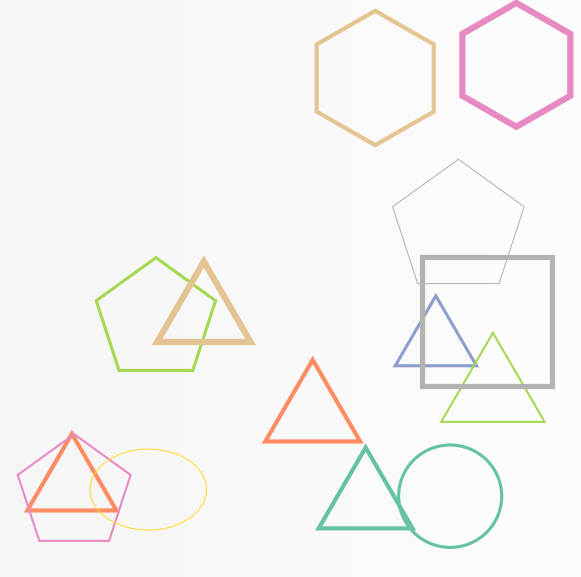[{"shape": "circle", "thickness": 1.5, "radius": 0.44, "center": [0.774, 0.14]}, {"shape": "triangle", "thickness": 2, "radius": 0.47, "center": [0.629, 0.131]}, {"shape": "triangle", "thickness": 2, "radius": 0.47, "center": [0.538, 0.282]}, {"shape": "triangle", "thickness": 2, "radius": 0.44, "center": [0.124, 0.159]}, {"shape": "triangle", "thickness": 1.5, "radius": 0.4, "center": [0.75, 0.406]}, {"shape": "hexagon", "thickness": 3, "radius": 0.54, "center": [0.888, 0.887]}, {"shape": "pentagon", "thickness": 1, "radius": 0.51, "center": [0.128, 0.145]}, {"shape": "triangle", "thickness": 1, "radius": 0.51, "center": [0.848, 0.32]}, {"shape": "pentagon", "thickness": 1.5, "radius": 0.54, "center": [0.268, 0.445]}, {"shape": "oval", "thickness": 0.5, "radius": 0.5, "center": [0.255, 0.151]}, {"shape": "hexagon", "thickness": 2, "radius": 0.58, "center": [0.646, 0.864]}, {"shape": "triangle", "thickness": 3, "radius": 0.46, "center": [0.351, 0.453]}, {"shape": "pentagon", "thickness": 0.5, "radius": 0.6, "center": [0.789, 0.604]}, {"shape": "square", "thickness": 2.5, "radius": 0.56, "center": [0.838, 0.442]}]